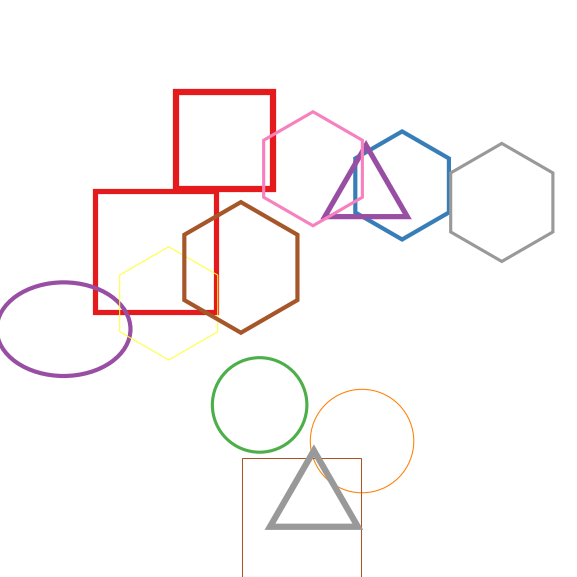[{"shape": "square", "thickness": 2.5, "radius": 0.52, "center": [0.269, 0.564]}, {"shape": "square", "thickness": 3, "radius": 0.42, "center": [0.389, 0.756]}, {"shape": "hexagon", "thickness": 2, "radius": 0.47, "center": [0.696, 0.678]}, {"shape": "circle", "thickness": 1.5, "radius": 0.41, "center": [0.45, 0.298]}, {"shape": "triangle", "thickness": 2.5, "radius": 0.41, "center": [0.634, 0.665]}, {"shape": "oval", "thickness": 2, "radius": 0.58, "center": [0.11, 0.429]}, {"shape": "circle", "thickness": 0.5, "radius": 0.45, "center": [0.627, 0.235]}, {"shape": "hexagon", "thickness": 0.5, "radius": 0.49, "center": [0.292, 0.474]}, {"shape": "hexagon", "thickness": 2, "radius": 0.57, "center": [0.417, 0.536]}, {"shape": "square", "thickness": 0.5, "radius": 0.52, "center": [0.522, 0.103]}, {"shape": "hexagon", "thickness": 1.5, "radius": 0.49, "center": [0.542, 0.707]}, {"shape": "triangle", "thickness": 3, "radius": 0.44, "center": [0.544, 0.131]}, {"shape": "hexagon", "thickness": 1.5, "radius": 0.51, "center": [0.869, 0.649]}]